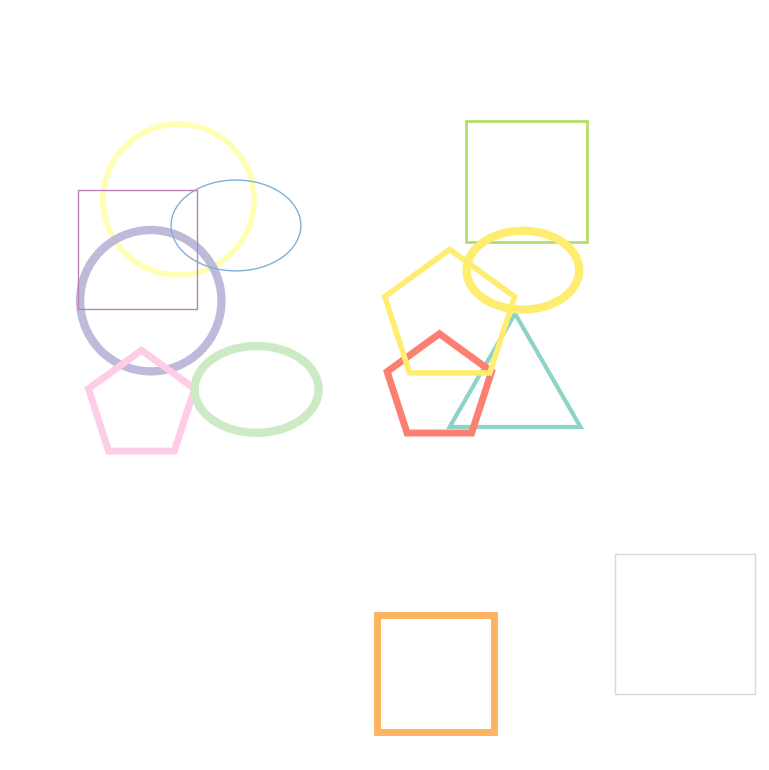[{"shape": "triangle", "thickness": 1.5, "radius": 0.49, "center": [0.669, 0.495]}, {"shape": "circle", "thickness": 2, "radius": 0.49, "center": [0.232, 0.741]}, {"shape": "circle", "thickness": 3, "radius": 0.46, "center": [0.196, 0.61]}, {"shape": "pentagon", "thickness": 2.5, "radius": 0.36, "center": [0.571, 0.495]}, {"shape": "oval", "thickness": 0.5, "radius": 0.42, "center": [0.306, 0.707]}, {"shape": "square", "thickness": 2.5, "radius": 0.38, "center": [0.566, 0.125]}, {"shape": "square", "thickness": 1, "radius": 0.39, "center": [0.684, 0.764]}, {"shape": "pentagon", "thickness": 2.5, "radius": 0.36, "center": [0.184, 0.473]}, {"shape": "square", "thickness": 0.5, "radius": 0.45, "center": [0.889, 0.19]}, {"shape": "square", "thickness": 0.5, "radius": 0.39, "center": [0.179, 0.676]}, {"shape": "oval", "thickness": 3, "radius": 0.4, "center": [0.333, 0.494]}, {"shape": "oval", "thickness": 3, "radius": 0.37, "center": [0.679, 0.649]}, {"shape": "pentagon", "thickness": 2, "radius": 0.44, "center": [0.584, 0.587]}]